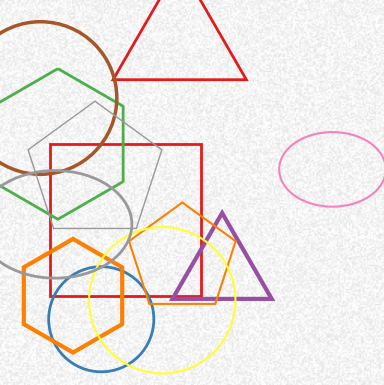[{"shape": "square", "thickness": 2, "radius": 0.98, "center": [0.327, 0.428]}, {"shape": "triangle", "thickness": 2, "radius": 1.0, "center": [0.467, 0.893]}, {"shape": "circle", "thickness": 2, "radius": 0.68, "center": [0.263, 0.171]}, {"shape": "hexagon", "thickness": 2, "radius": 0.98, "center": [0.15, 0.626]}, {"shape": "triangle", "thickness": 3, "radius": 0.74, "center": [0.577, 0.298]}, {"shape": "pentagon", "thickness": 1.5, "radius": 0.73, "center": [0.474, 0.328]}, {"shape": "hexagon", "thickness": 3, "radius": 0.74, "center": [0.19, 0.232]}, {"shape": "circle", "thickness": 1.5, "radius": 0.95, "center": [0.421, 0.22]}, {"shape": "circle", "thickness": 2.5, "radius": 0.99, "center": [0.105, 0.745]}, {"shape": "oval", "thickness": 1.5, "radius": 0.69, "center": [0.864, 0.56]}, {"shape": "oval", "thickness": 2, "radius": 1.0, "center": [0.143, 0.417]}, {"shape": "pentagon", "thickness": 1, "radius": 0.91, "center": [0.247, 0.554]}]